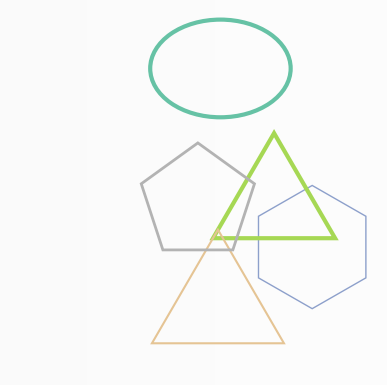[{"shape": "oval", "thickness": 3, "radius": 0.91, "center": [0.569, 0.822]}, {"shape": "hexagon", "thickness": 1, "radius": 0.8, "center": [0.806, 0.358]}, {"shape": "triangle", "thickness": 3, "radius": 0.91, "center": [0.707, 0.472]}, {"shape": "triangle", "thickness": 1.5, "radius": 0.98, "center": [0.562, 0.207]}, {"shape": "pentagon", "thickness": 2, "radius": 0.77, "center": [0.511, 0.475]}]